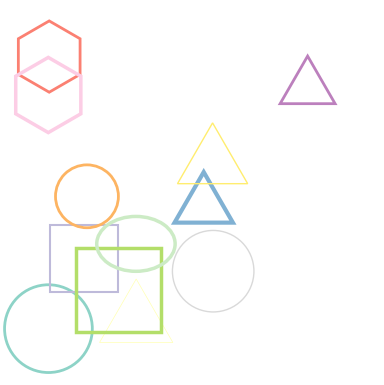[{"shape": "circle", "thickness": 2, "radius": 0.57, "center": [0.126, 0.146]}, {"shape": "triangle", "thickness": 0.5, "radius": 0.55, "center": [0.354, 0.165]}, {"shape": "square", "thickness": 1.5, "radius": 0.44, "center": [0.218, 0.329]}, {"shape": "hexagon", "thickness": 2, "radius": 0.46, "center": [0.128, 0.853]}, {"shape": "triangle", "thickness": 3, "radius": 0.44, "center": [0.529, 0.466]}, {"shape": "circle", "thickness": 2, "radius": 0.41, "center": [0.226, 0.49]}, {"shape": "square", "thickness": 2.5, "radius": 0.55, "center": [0.308, 0.247]}, {"shape": "hexagon", "thickness": 2.5, "radius": 0.49, "center": [0.125, 0.753]}, {"shape": "circle", "thickness": 1, "radius": 0.53, "center": [0.554, 0.296]}, {"shape": "triangle", "thickness": 2, "radius": 0.41, "center": [0.799, 0.772]}, {"shape": "oval", "thickness": 2.5, "radius": 0.51, "center": [0.353, 0.367]}, {"shape": "triangle", "thickness": 1, "radius": 0.53, "center": [0.552, 0.576]}]